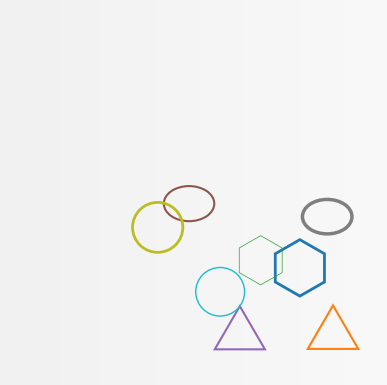[{"shape": "hexagon", "thickness": 2, "radius": 0.37, "center": [0.774, 0.304]}, {"shape": "triangle", "thickness": 1.5, "radius": 0.38, "center": [0.859, 0.131]}, {"shape": "hexagon", "thickness": 0.5, "radius": 0.32, "center": [0.673, 0.324]}, {"shape": "triangle", "thickness": 1.5, "radius": 0.37, "center": [0.619, 0.13]}, {"shape": "oval", "thickness": 1.5, "radius": 0.33, "center": [0.488, 0.471]}, {"shape": "oval", "thickness": 2.5, "radius": 0.32, "center": [0.844, 0.437]}, {"shape": "circle", "thickness": 2, "radius": 0.32, "center": [0.407, 0.409]}, {"shape": "circle", "thickness": 1, "radius": 0.32, "center": [0.568, 0.242]}]